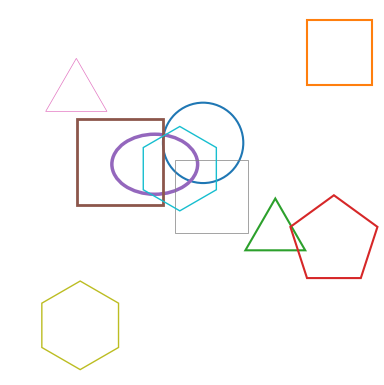[{"shape": "circle", "thickness": 1.5, "radius": 0.52, "center": [0.528, 0.629]}, {"shape": "square", "thickness": 1.5, "radius": 0.42, "center": [0.882, 0.864]}, {"shape": "triangle", "thickness": 1.5, "radius": 0.45, "center": [0.715, 0.395]}, {"shape": "pentagon", "thickness": 1.5, "radius": 0.59, "center": [0.867, 0.374]}, {"shape": "oval", "thickness": 2.5, "radius": 0.56, "center": [0.402, 0.573]}, {"shape": "square", "thickness": 2, "radius": 0.56, "center": [0.312, 0.58]}, {"shape": "triangle", "thickness": 0.5, "radius": 0.46, "center": [0.198, 0.756]}, {"shape": "square", "thickness": 0.5, "radius": 0.47, "center": [0.549, 0.49]}, {"shape": "hexagon", "thickness": 1, "radius": 0.58, "center": [0.208, 0.155]}, {"shape": "hexagon", "thickness": 1, "radius": 0.55, "center": [0.467, 0.562]}]